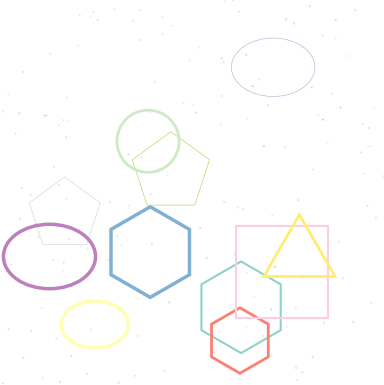[{"shape": "hexagon", "thickness": 1.5, "radius": 0.59, "center": [0.626, 0.202]}, {"shape": "oval", "thickness": 2.5, "radius": 0.44, "center": [0.246, 0.157]}, {"shape": "oval", "thickness": 0.5, "radius": 0.54, "center": [0.71, 0.825]}, {"shape": "hexagon", "thickness": 2, "radius": 0.43, "center": [0.623, 0.116]}, {"shape": "hexagon", "thickness": 2.5, "radius": 0.59, "center": [0.39, 0.345]}, {"shape": "pentagon", "thickness": 0.5, "radius": 0.53, "center": [0.444, 0.552]}, {"shape": "square", "thickness": 1.5, "radius": 0.6, "center": [0.732, 0.294]}, {"shape": "pentagon", "thickness": 0.5, "radius": 0.49, "center": [0.168, 0.443]}, {"shape": "oval", "thickness": 2.5, "radius": 0.6, "center": [0.129, 0.334]}, {"shape": "circle", "thickness": 2, "radius": 0.4, "center": [0.385, 0.633]}, {"shape": "triangle", "thickness": 2, "radius": 0.53, "center": [0.778, 0.335]}]